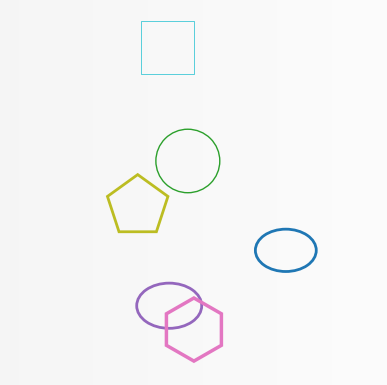[{"shape": "oval", "thickness": 2, "radius": 0.39, "center": [0.738, 0.35]}, {"shape": "circle", "thickness": 1, "radius": 0.41, "center": [0.485, 0.582]}, {"shape": "oval", "thickness": 2, "radius": 0.42, "center": [0.437, 0.206]}, {"shape": "hexagon", "thickness": 2.5, "radius": 0.41, "center": [0.5, 0.144]}, {"shape": "pentagon", "thickness": 2, "radius": 0.41, "center": [0.355, 0.464]}, {"shape": "square", "thickness": 0.5, "radius": 0.34, "center": [0.432, 0.878]}]